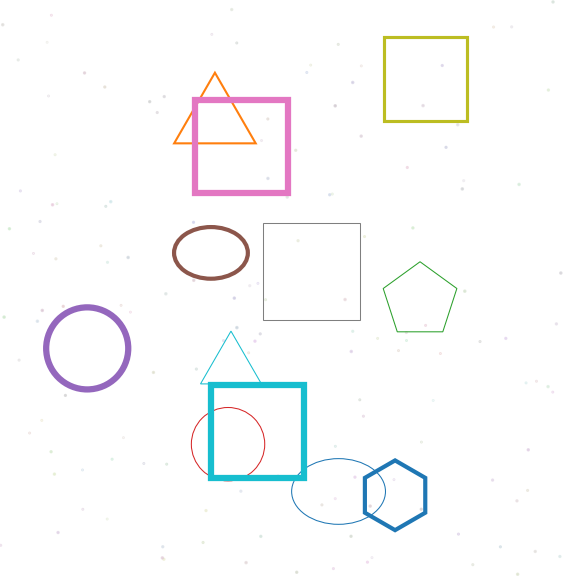[{"shape": "hexagon", "thickness": 2, "radius": 0.3, "center": [0.684, 0.141]}, {"shape": "oval", "thickness": 0.5, "radius": 0.41, "center": [0.586, 0.148]}, {"shape": "triangle", "thickness": 1, "radius": 0.41, "center": [0.372, 0.792]}, {"shape": "pentagon", "thickness": 0.5, "radius": 0.34, "center": [0.727, 0.479]}, {"shape": "circle", "thickness": 0.5, "radius": 0.32, "center": [0.395, 0.23]}, {"shape": "circle", "thickness": 3, "radius": 0.36, "center": [0.151, 0.396]}, {"shape": "oval", "thickness": 2, "radius": 0.32, "center": [0.365, 0.561]}, {"shape": "square", "thickness": 3, "radius": 0.4, "center": [0.419, 0.746]}, {"shape": "square", "thickness": 0.5, "radius": 0.42, "center": [0.539, 0.529]}, {"shape": "square", "thickness": 1.5, "radius": 0.36, "center": [0.736, 0.862]}, {"shape": "triangle", "thickness": 0.5, "radius": 0.3, "center": [0.4, 0.365]}, {"shape": "square", "thickness": 3, "radius": 0.4, "center": [0.446, 0.252]}]